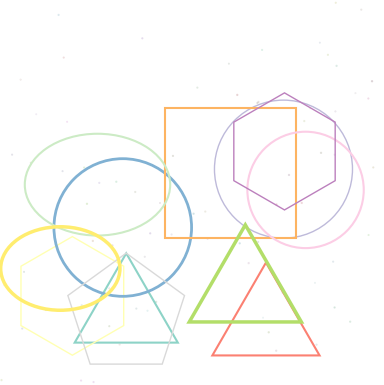[{"shape": "triangle", "thickness": 1.5, "radius": 0.77, "center": [0.328, 0.187]}, {"shape": "hexagon", "thickness": 1, "radius": 0.77, "center": [0.188, 0.231]}, {"shape": "circle", "thickness": 1, "radius": 0.9, "center": [0.736, 0.561]}, {"shape": "triangle", "thickness": 1.5, "radius": 0.8, "center": [0.691, 0.157]}, {"shape": "circle", "thickness": 2, "radius": 0.89, "center": [0.319, 0.409]}, {"shape": "square", "thickness": 1.5, "radius": 0.85, "center": [0.599, 0.551]}, {"shape": "triangle", "thickness": 2.5, "radius": 0.84, "center": [0.637, 0.248]}, {"shape": "circle", "thickness": 1.5, "radius": 0.76, "center": [0.794, 0.507]}, {"shape": "pentagon", "thickness": 1, "radius": 0.8, "center": [0.328, 0.183]}, {"shape": "hexagon", "thickness": 1, "radius": 0.76, "center": [0.739, 0.607]}, {"shape": "oval", "thickness": 1.5, "radius": 0.94, "center": [0.253, 0.52]}, {"shape": "oval", "thickness": 2.5, "radius": 0.77, "center": [0.157, 0.303]}]